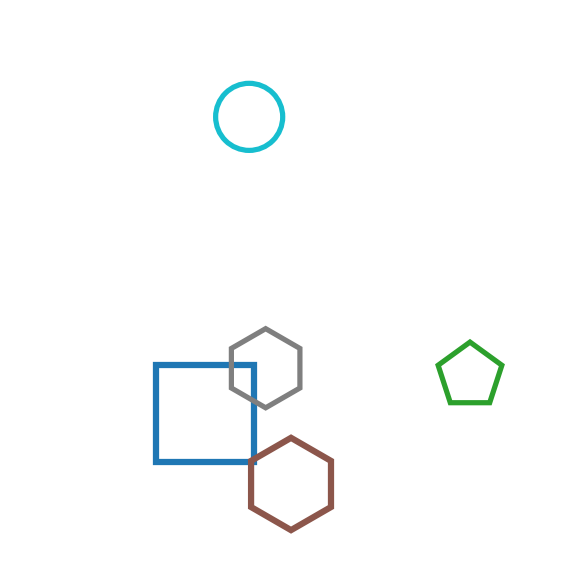[{"shape": "square", "thickness": 3, "radius": 0.42, "center": [0.355, 0.283]}, {"shape": "pentagon", "thickness": 2.5, "radius": 0.29, "center": [0.814, 0.349]}, {"shape": "hexagon", "thickness": 3, "radius": 0.4, "center": [0.504, 0.161]}, {"shape": "hexagon", "thickness": 2.5, "radius": 0.34, "center": [0.46, 0.362]}, {"shape": "circle", "thickness": 2.5, "radius": 0.29, "center": [0.431, 0.797]}]